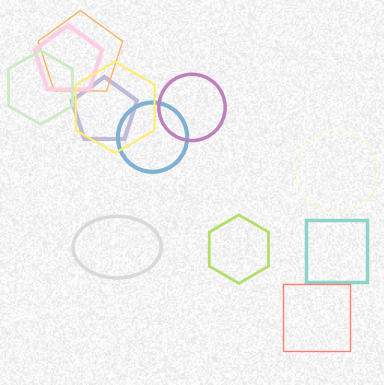[{"shape": "square", "thickness": 2.5, "radius": 0.4, "center": [0.874, 0.348]}, {"shape": "circle", "thickness": 0.5, "radius": 0.53, "center": [0.876, 0.555]}, {"shape": "pentagon", "thickness": 3, "radius": 0.45, "center": [0.271, 0.711]}, {"shape": "square", "thickness": 1, "radius": 0.44, "center": [0.821, 0.175]}, {"shape": "circle", "thickness": 3, "radius": 0.45, "center": [0.396, 0.644]}, {"shape": "pentagon", "thickness": 1, "radius": 0.58, "center": [0.209, 0.857]}, {"shape": "hexagon", "thickness": 2, "radius": 0.44, "center": [0.62, 0.353]}, {"shape": "pentagon", "thickness": 3, "radius": 0.46, "center": [0.178, 0.842]}, {"shape": "oval", "thickness": 2.5, "radius": 0.57, "center": [0.304, 0.358]}, {"shape": "circle", "thickness": 2.5, "radius": 0.43, "center": [0.499, 0.721]}, {"shape": "hexagon", "thickness": 2, "radius": 0.48, "center": [0.105, 0.773]}, {"shape": "hexagon", "thickness": 1.5, "radius": 0.59, "center": [0.299, 0.721]}]